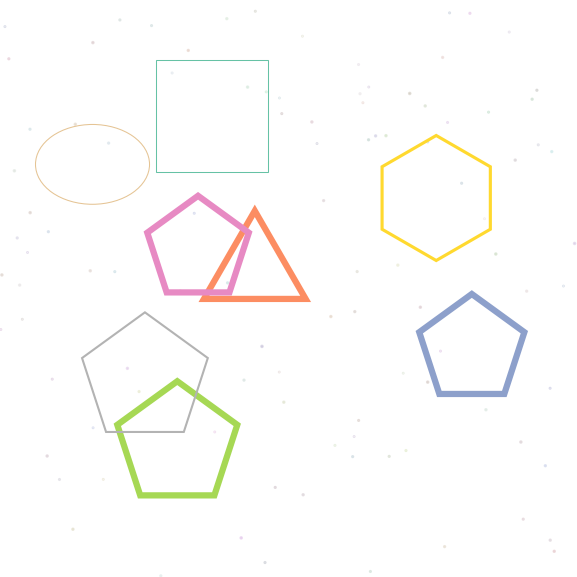[{"shape": "square", "thickness": 0.5, "radius": 0.48, "center": [0.367, 0.798]}, {"shape": "triangle", "thickness": 3, "radius": 0.51, "center": [0.441, 0.532]}, {"shape": "pentagon", "thickness": 3, "radius": 0.48, "center": [0.817, 0.394]}, {"shape": "pentagon", "thickness": 3, "radius": 0.46, "center": [0.343, 0.568]}, {"shape": "pentagon", "thickness": 3, "radius": 0.55, "center": [0.307, 0.23]}, {"shape": "hexagon", "thickness": 1.5, "radius": 0.54, "center": [0.755, 0.656]}, {"shape": "oval", "thickness": 0.5, "radius": 0.49, "center": [0.16, 0.715]}, {"shape": "pentagon", "thickness": 1, "radius": 0.57, "center": [0.251, 0.344]}]